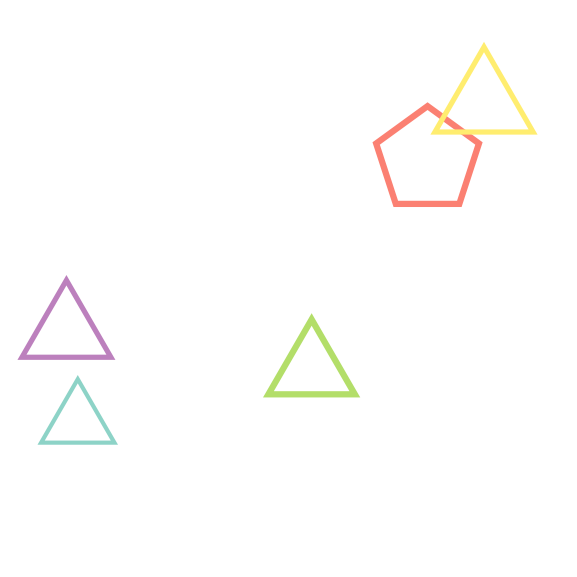[{"shape": "triangle", "thickness": 2, "radius": 0.37, "center": [0.135, 0.269]}, {"shape": "pentagon", "thickness": 3, "radius": 0.47, "center": [0.74, 0.722]}, {"shape": "triangle", "thickness": 3, "radius": 0.43, "center": [0.54, 0.36]}, {"shape": "triangle", "thickness": 2.5, "radius": 0.44, "center": [0.115, 0.425]}, {"shape": "triangle", "thickness": 2.5, "radius": 0.49, "center": [0.838, 0.82]}]